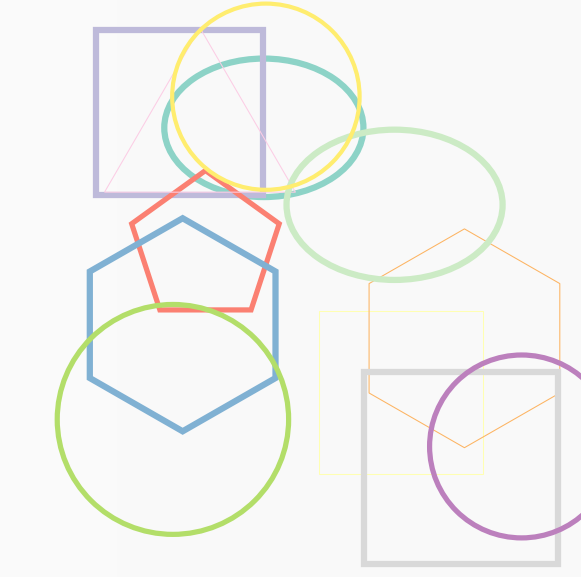[{"shape": "oval", "thickness": 3, "radius": 0.86, "center": [0.454, 0.778]}, {"shape": "square", "thickness": 0.5, "radius": 0.71, "center": [0.69, 0.32]}, {"shape": "square", "thickness": 3, "radius": 0.72, "center": [0.309, 0.805]}, {"shape": "pentagon", "thickness": 2.5, "radius": 0.67, "center": [0.353, 0.57]}, {"shape": "hexagon", "thickness": 3, "radius": 0.92, "center": [0.314, 0.437]}, {"shape": "hexagon", "thickness": 0.5, "radius": 0.95, "center": [0.799, 0.413]}, {"shape": "circle", "thickness": 2.5, "radius": 1.0, "center": [0.298, 0.273]}, {"shape": "triangle", "thickness": 0.5, "radius": 0.95, "center": [0.344, 0.761]}, {"shape": "square", "thickness": 3, "radius": 0.83, "center": [0.794, 0.189]}, {"shape": "circle", "thickness": 2.5, "radius": 0.79, "center": [0.897, 0.226]}, {"shape": "oval", "thickness": 3, "radius": 0.93, "center": [0.679, 0.645]}, {"shape": "circle", "thickness": 2, "radius": 0.81, "center": [0.457, 0.832]}]